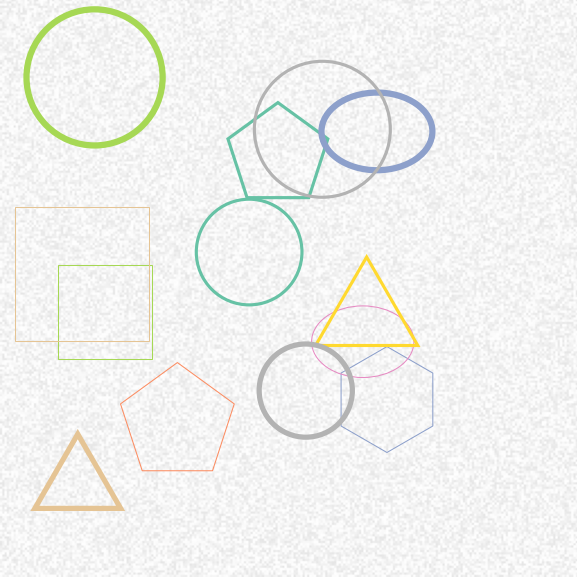[{"shape": "circle", "thickness": 1.5, "radius": 0.46, "center": [0.431, 0.563]}, {"shape": "pentagon", "thickness": 1.5, "radius": 0.45, "center": [0.481, 0.73]}, {"shape": "pentagon", "thickness": 0.5, "radius": 0.52, "center": [0.307, 0.268]}, {"shape": "oval", "thickness": 3, "radius": 0.48, "center": [0.653, 0.772]}, {"shape": "hexagon", "thickness": 0.5, "radius": 0.46, "center": [0.67, 0.307]}, {"shape": "oval", "thickness": 0.5, "radius": 0.44, "center": [0.628, 0.407]}, {"shape": "circle", "thickness": 3, "radius": 0.59, "center": [0.164, 0.865]}, {"shape": "square", "thickness": 0.5, "radius": 0.41, "center": [0.181, 0.459]}, {"shape": "triangle", "thickness": 1.5, "radius": 0.51, "center": [0.635, 0.452]}, {"shape": "triangle", "thickness": 2.5, "radius": 0.43, "center": [0.135, 0.162]}, {"shape": "square", "thickness": 0.5, "radius": 0.58, "center": [0.142, 0.524]}, {"shape": "circle", "thickness": 2.5, "radius": 0.4, "center": [0.529, 0.323]}, {"shape": "circle", "thickness": 1.5, "radius": 0.59, "center": [0.558, 0.775]}]